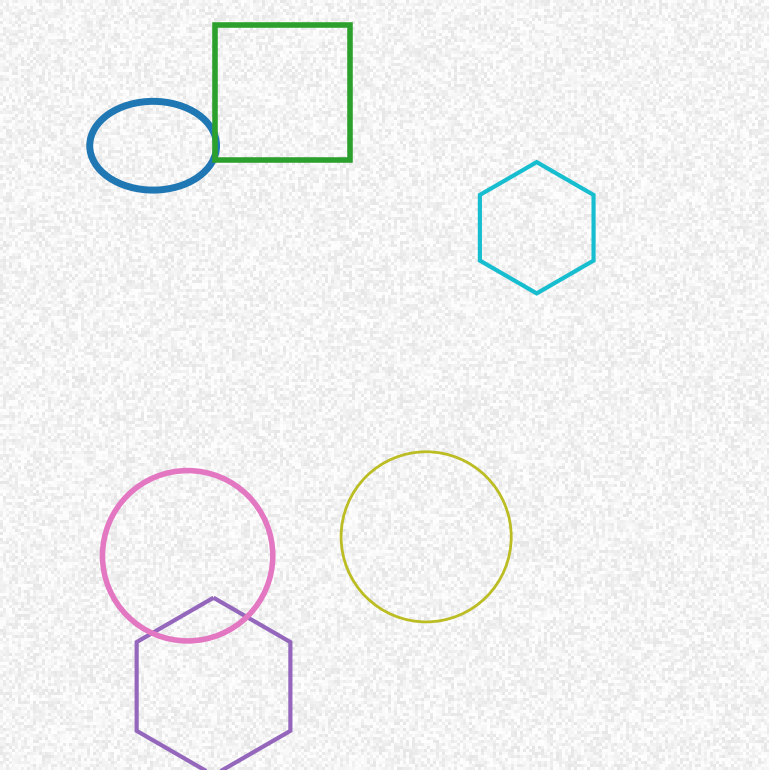[{"shape": "oval", "thickness": 2.5, "radius": 0.41, "center": [0.199, 0.811]}, {"shape": "square", "thickness": 2, "radius": 0.44, "center": [0.367, 0.879]}, {"shape": "hexagon", "thickness": 1.5, "radius": 0.58, "center": [0.277, 0.108]}, {"shape": "circle", "thickness": 2, "radius": 0.55, "center": [0.244, 0.278]}, {"shape": "circle", "thickness": 1, "radius": 0.55, "center": [0.553, 0.303]}, {"shape": "hexagon", "thickness": 1.5, "radius": 0.43, "center": [0.697, 0.704]}]